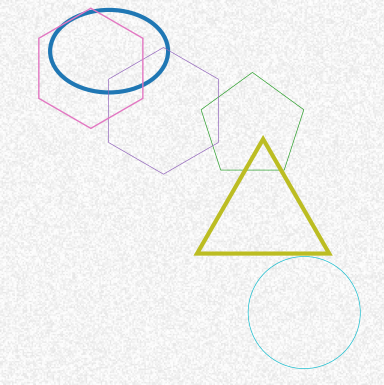[{"shape": "oval", "thickness": 3, "radius": 0.77, "center": [0.283, 0.867]}, {"shape": "pentagon", "thickness": 0.5, "radius": 0.7, "center": [0.656, 0.672]}, {"shape": "hexagon", "thickness": 0.5, "radius": 0.82, "center": [0.425, 0.712]}, {"shape": "hexagon", "thickness": 1, "radius": 0.78, "center": [0.236, 0.823]}, {"shape": "triangle", "thickness": 3, "radius": 0.99, "center": [0.683, 0.441]}, {"shape": "circle", "thickness": 0.5, "radius": 0.73, "center": [0.79, 0.188]}]